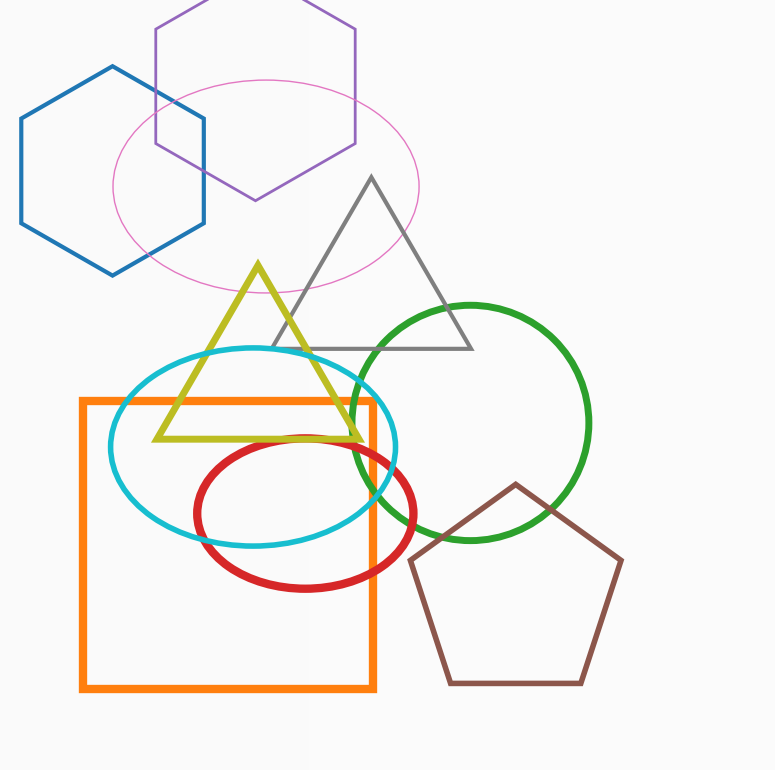[{"shape": "hexagon", "thickness": 1.5, "radius": 0.68, "center": [0.145, 0.778]}, {"shape": "square", "thickness": 3, "radius": 0.94, "center": [0.294, 0.293]}, {"shape": "circle", "thickness": 2.5, "radius": 0.76, "center": [0.607, 0.451]}, {"shape": "oval", "thickness": 3, "radius": 0.7, "center": [0.394, 0.333]}, {"shape": "hexagon", "thickness": 1, "radius": 0.74, "center": [0.33, 0.888]}, {"shape": "pentagon", "thickness": 2, "radius": 0.71, "center": [0.665, 0.228]}, {"shape": "oval", "thickness": 0.5, "radius": 0.99, "center": [0.343, 0.758]}, {"shape": "triangle", "thickness": 1.5, "radius": 0.74, "center": [0.479, 0.621]}, {"shape": "triangle", "thickness": 2.5, "radius": 0.75, "center": [0.333, 0.505]}, {"shape": "oval", "thickness": 2, "radius": 0.92, "center": [0.327, 0.419]}]